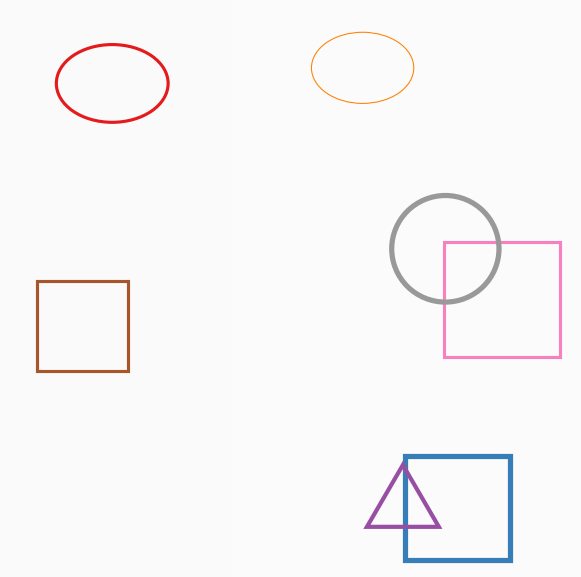[{"shape": "oval", "thickness": 1.5, "radius": 0.48, "center": [0.193, 0.855]}, {"shape": "square", "thickness": 2.5, "radius": 0.45, "center": [0.787, 0.119]}, {"shape": "triangle", "thickness": 2, "radius": 0.36, "center": [0.693, 0.123]}, {"shape": "oval", "thickness": 0.5, "radius": 0.44, "center": [0.624, 0.882]}, {"shape": "square", "thickness": 1.5, "radius": 0.39, "center": [0.142, 0.434]}, {"shape": "square", "thickness": 1.5, "radius": 0.5, "center": [0.864, 0.481]}, {"shape": "circle", "thickness": 2.5, "radius": 0.46, "center": [0.766, 0.568]}]